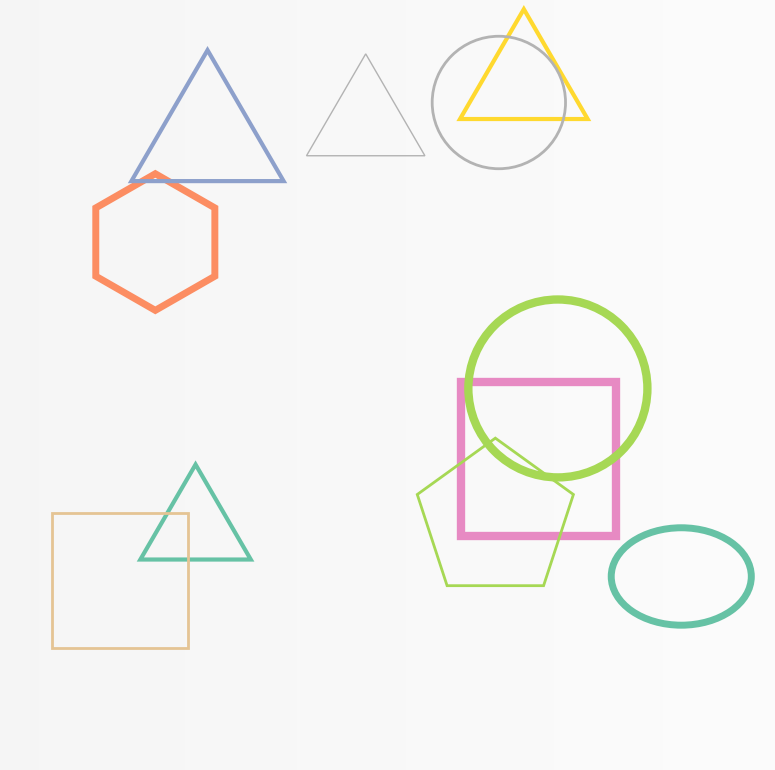[{"shape": "oval", "thickness": 2.5, "radius": 0.45, "center": [0.879, 0.251]}, {"shape": "triangle", "thickness": 1.5, "radius": 0.41, "center": [0.252, 0.314]}, {"shape": "hexagon", "thickness": 2.5, "radius": 0.44, "center": [0.2, 0.686]}, {"shape": "triangle", "thickness": 1.5, "radius": 0.57, "center": [0.268, 0.821]}, {"shape": "square", "thickness": 3, "radius": 0.5, "center": [0.694, 0.404]}, {"shape": "circle", "thickness": 3, "radius": 0.58, "center": [0.72, 0.496]}, {"shape": "pentagon", "thickness": 1, "radius": 0.53, "center": [0.639, 0.325]}, {"shape": "triangle", "thickness": 1.5, "radius": 0.48, "center": [0.676, 0.893]}, {"shape": "square", "thickness": 1, "radius": 0.44, "center": [0.154, 0.246]}, {"shape": "circle", "thickness": 1, "radius": 0.43, "center": [0.644, 0.867]}, {"shape": "triangle", "thickness": 0.5, "radius": 0.44, "center": [0.472, 0.842]}]